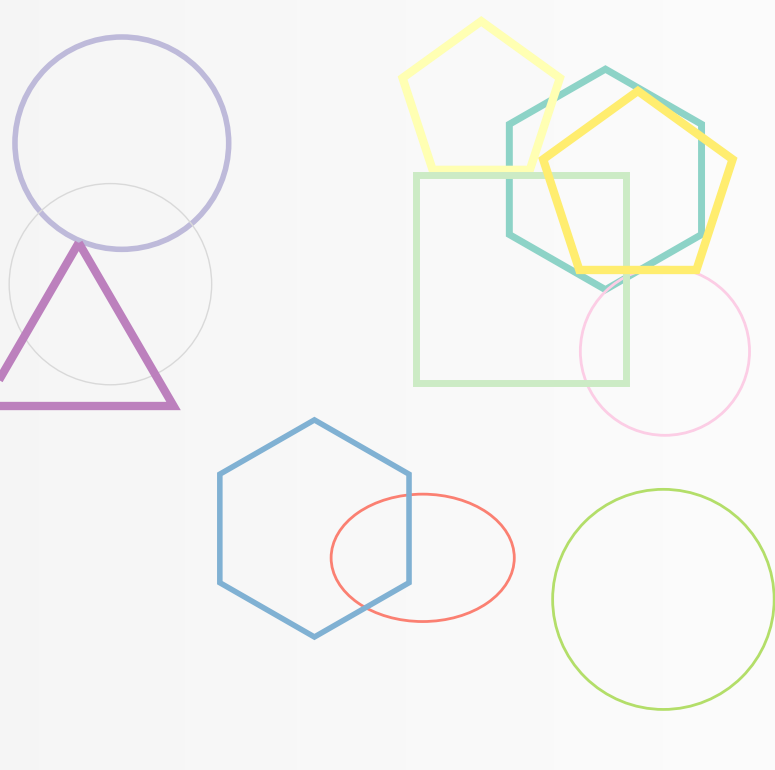[{"shape": "hexagon", "thickness": 2.5, "radius": 0.72, "center": [0.781, 0.767]}, {"shape": "pentagon", "thickness": 3, "radius": 0.53, "center": [0.621, 0.866]}, {"shape": "circle", "thickness": 2, "radius": 0.69, "center": [0.157, 0.814]}, {"shape": "oval", "thickness": 1, "radius": 0.59, "center": [0.545, 0.276]}, {"shape": "hexagon", "thickness": 2, "radius": 0.7, "center": [0.406, 0.314]}, {"shape": "circle", "thickness": 1, "radius": 0.71, "center": [0.856, 0.222]}, {"shape": "circle", "thickness": 1, "radius": 0.55, "center": [0.858, 0.544]}, {"shape": "circle", "thickness": 0.5, "radius": 0.65, "center": [0.142, 0.631]}, {"shape": "triangle", "thickness": 3, "radius": 0.71, "center": [0.102, 0.543]}, {"shape": "square", "thickness": 2.5, "radius": 0.68, "center": [0.672, 0.637]}, {"shape": "pentagon", "thickness": 3, "radius": 0.64, "center": [0.823, 0.753]}]